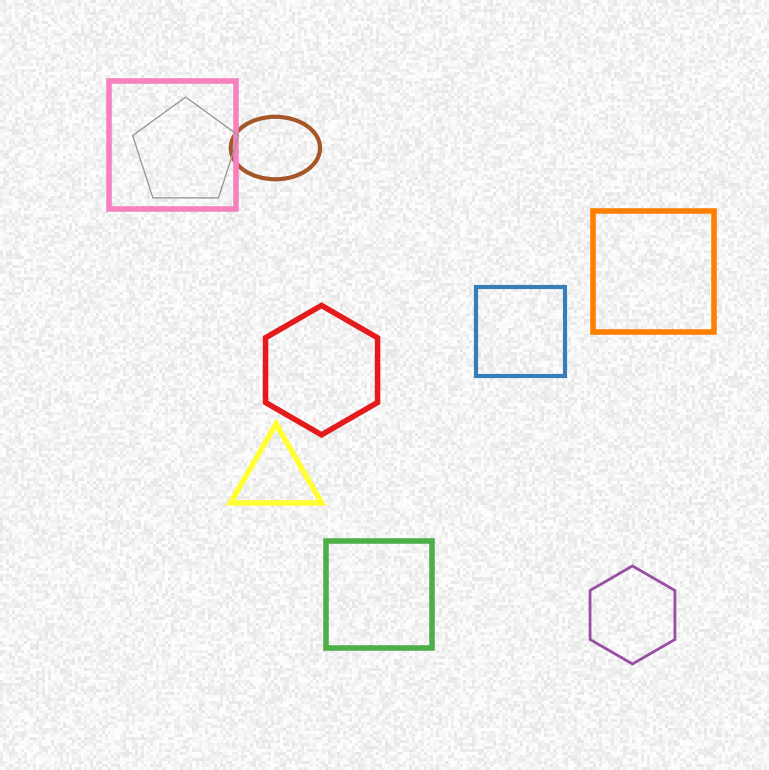[{"shape": "hexagon", "thickness": 2, "radius": 0.42, "center": [0.418, 0.519]}, {"shape": "square", "thickness": 1.5, "radius": 0.29, "center": [0.675, 0.569]}, {"shape": "square", "thickness": 2, "radius": 0.35, "center": [0.492, 0.228]}, {"shape": "hexagon", "thickness": 1, "radius": 0.32, "center": [0.821, 0.201]}, {"shape": "square", "thickness": 2, "radius": 0.39, "center": [0.848, 0.647]}, {"shape": "triangle", "thickness": 2, "radius": 0.34, "center": [0.358, 0.381]}, {"shape": "oval", "thickness": 1.5, "radius": 0.29, "center": [0.358, 0.808]}, {"shape": "square", "thickness": 2, "radius": 0.41, "center": [0.224, 0.812]}, {"shape": "pentagon", "thickness": 0.5, "radius": 0.36, "center": [0.241, 0.802]}]